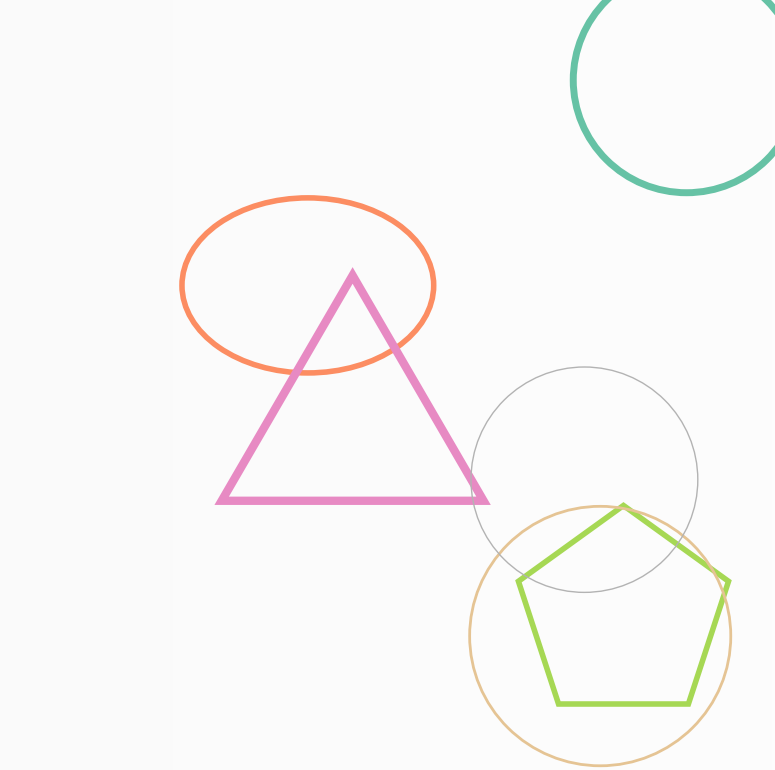[{"shape": "circle", "thickness": 2.5, "radius": 0.73, "center": [0.886, 0.896]}, {"shape": "oval", "thickness": 2, "radius": 0.81, "center": [0.397, 0.629]}, {"shape": "triangle", "thickness": 3, "radius": 0.98, "center": [0.455, 0.447]}, {"shape": "pentagon", "thickness": 2, "radius": 0.71, "center": [0.804, 0.201]}, {"shape": "circle", "thickness": 1, "radius": 0.84, "center": [0.774, 0.174]}, {"shape": "circle", "thickness": 0.5, "radius": 0.73, "center": [0.754, 0.377]}]